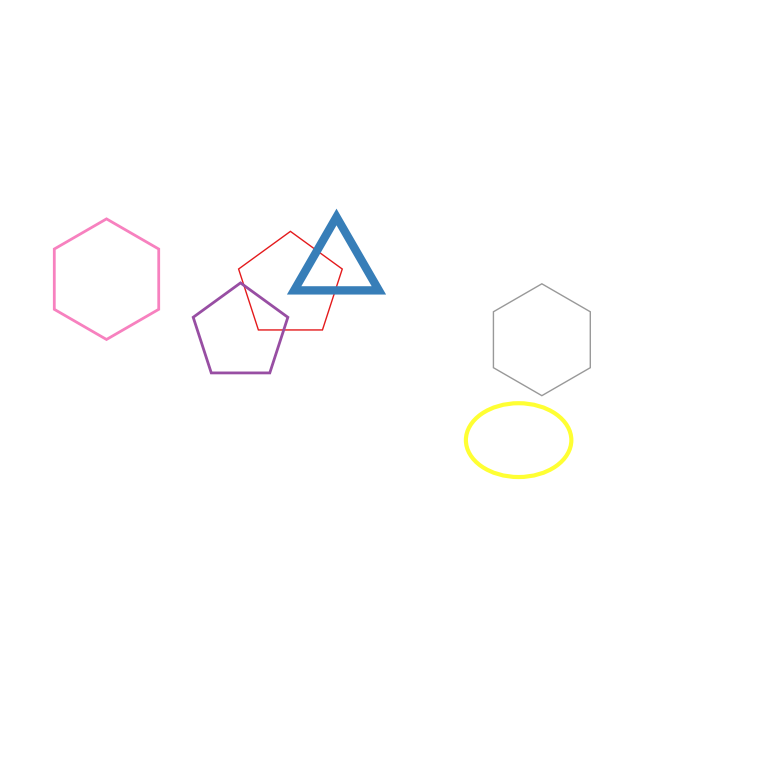[{"shape": "pentagon", "thickness": 0.5, "radius": 0.35, "center": [0.377, 0.629]}, {"shape": "triangle", "thickness": 3, "radius": 0.32, "center": [0.437, 0.655]}, {"shape": "pentagon", "thickness": 1, "radius": 0.32, "center": [0.312, 0.568]}, {"shape": "oval", "thickness": 1.5, "radius": 0.34, "center": [0.674, 0.428]}, {"shape": "hexagon", "thickness": 1, "radius": 0.39, "center": [0.138, 0.637]}, {"shape": "hexagon", "thickness": 0.5, "radius": 0.36, "center": [0.704, 0.559]}]